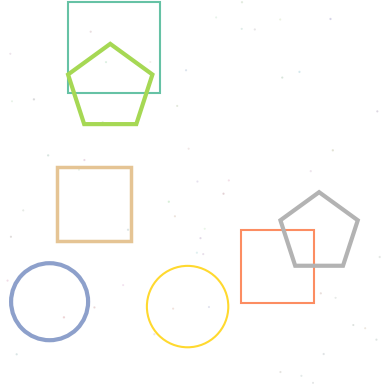[{"shape": "square", "thickness": 1.5, "radius": 0.6, "center": [0.296, 0.877]}, {"shape": "square", "thickness": 1.5, "radius": 0.48, "center": [0.721, 0.308]}, {"shape": "circle", "thickness": 3, "radius": 0.5, "center": [0.129, 0.216]}, {"shape": "pentagon", "thickness": 3, "radius": 0.58, "center": [0.286, 0.771]}, {"shape": "circle", "thickness": 1.5, "radius": 0.53, "center": [0.487, 0.204]}, {"shape": "square", "thickness": 2.5, "radius": 0.48, "center": [0.244, 0.469]}, {"shape": "pentagon", "thickness": 3, "radius": 0.53, "center": [0.829, 0.395]}]